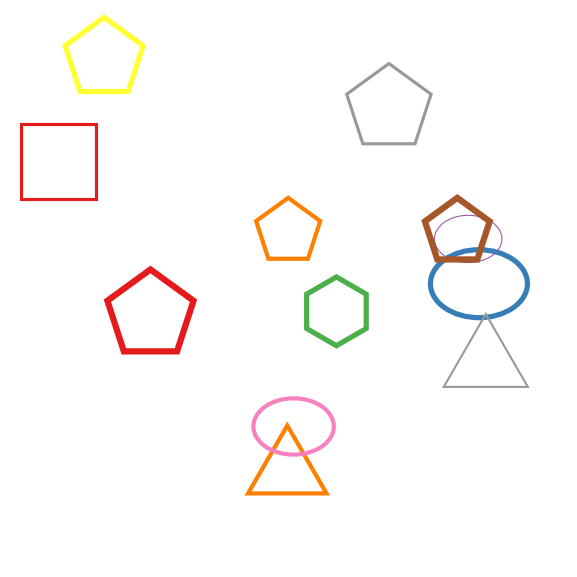[{"shape": "pentagon", "thickness": 3, "radius": 0.39, "center": [0.261, 0.454]}, {"shape": "square", "thickness": 1.5, "radius": 0.32, "center": [0.101, 0.719]}, {"shape": "oval", "thickness": 2.5, "radius": 0.42, "center": [0.829, 0.508]}, {"shape": "hexagon", "thickness": 2.5, "radius": 0.3, "center": [0.583, 0.46]}, {"shape": "oval", "thickness": 0.5, "radius": 0.29, "center": [0.811, 0.585]}, {"shape": "pentagon", "thickness": 2, "radius": 0.29, "center": [0.499, 0.598]}, {"shape": "triangle", "thickness": 2, "radius": 0.39, "center": [0.497, 0.184]}, {"shape": "pentagon", "thickness": 2.5, "radius": 0.35, "center": [0.18, 0.898]}, {"shape": "pentagon", "thickness": 3, "radius": 0.29, "center": [0.792, 0.598]}, {"shape": "oval", "thickness": 2, "radius": 0.35, "center": [0.508, 0.261]}, {"shape": "triangle", "thickness": 1, "radius": 0.42, "center": [0.841, 0.371]}, {"shape": "pentagon", "thickness": 1.5, "radius": 0.38, "center": [0.673, 0.812]}]